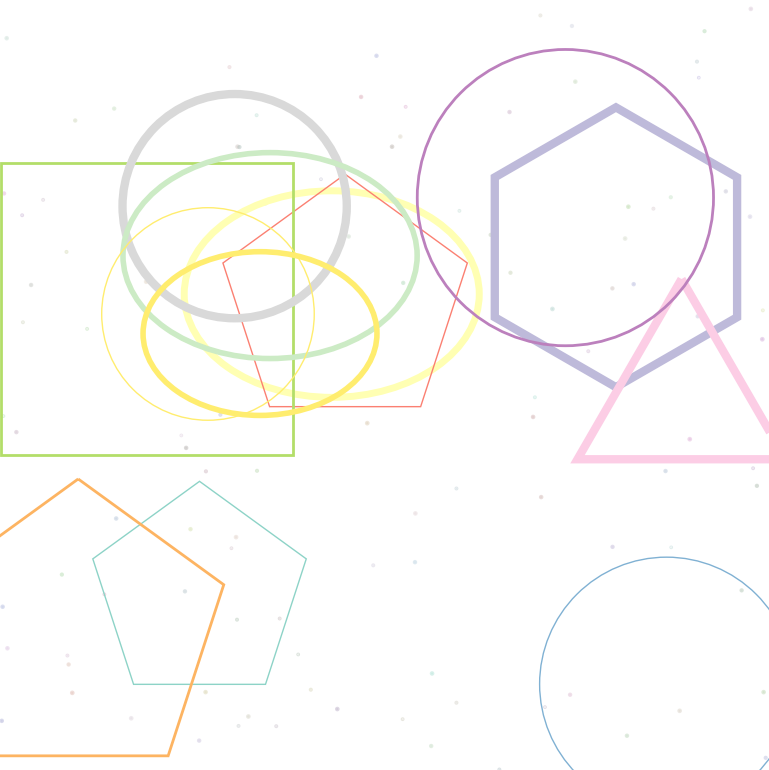[{"shape": "pentagon", "thickness": 0.5, "radius": 0.73, "center": [0.259, 0.229]}, {"shape": "oval", "thickness": 2.5, "radius": 0.96, "center": [0.431, 0.618]}, {"shape": "hexagon", "thickness": 3, "radius": 0.91, "center": [0.8, 0.679]}, {"shape": "pentagon", "thickness": 0.5, "radius": 0.83, "center": [0.448, 0.607]}, {"shape": "circle", "thickness": 0.5, "radius": 0.82, "center": [0.866, 0.112]}, {"shape": "pentagon", "thickness": 1, "radius": 0.99, "center": [0.102, 0.179]}, {"shape": "square", "thickness": 1, "radius": 0.95, "center": [0.191, 0.599]}, {"shape": "triangle", "thickness": 3, "radius": 0.78, "center": [0.885, 0.482]}, {"shape": "circle", "thickness": 3, "radius": 0.73, "center": [0.305, 0.732]}, {"shape": "circle", "thickness": 1, "radius": 0.96, "center": [0.734, 0.743]}, {"shape": "oval", "thickness": 2, "radius": 0.96, "center": [0.351, 0.668]}, {"shape": "oval", "thickness": 2, "radius": 0.76, "center": [0.338, 0.567]}, {"shape": "circle", "thickness": 0.5, "radius": 0.69, "center": [0.27, 0.592]}]